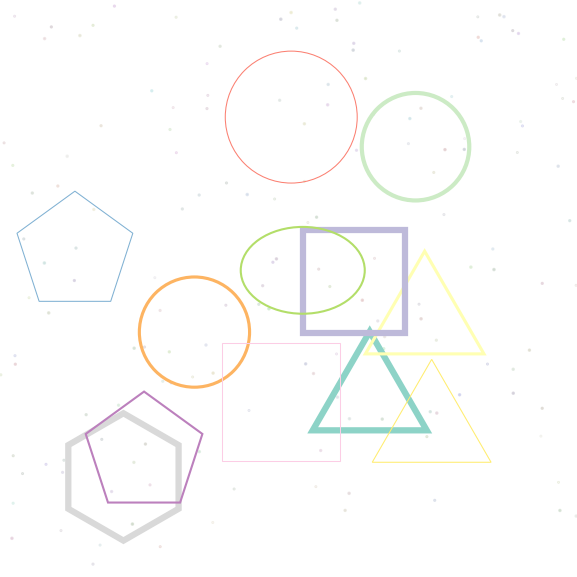[{"shape": "triangle", "thickness": 3, "radius": 0.57, "center": [0.64, 0.311]}, {"shape": "triangle", "thickness": 1.5, "radius": 0.59, "center": [0.735, 0.446]}, {"shape": "square", "thickness": 3, "radius": 0.44, "center": [0.613, 0.512]}, {"shape": "circle", "thickness": 0.5, "radius": 0.57, "center": [0.504, 0.796]}, {"shape": "pentagon", "thickness": 0.5, "radius": 0.53, "center": [0.13, 0.563]}, {"shape": "circle", "thickness": 1.5, "radius": 0.48, "center": [0.337, 0.424]}, {"shape": "oval", "thickness": 1, "radius": 0.54, "center": [0.524, 0.531]}, {"shape": "square", "thickness": 0.5, "radius": 0.51, "center": [0.487, 0.303]}, {"shape": "hexagon", "thickness": 3, "radius": 0.55, "center": [0.214, 0.173]}, {"shape": "pentagon", "thickness": 1, "radius": 0.53, "center": [0.249, 0.215]}, {"shape": "circle", "thickness": 2, "radius": 0.47, "center": [0.72, 0.745]}, {"shape": "triangle", "thickness": 0.5, "radius": 0.59, "center": [0.747, 0.258]}]